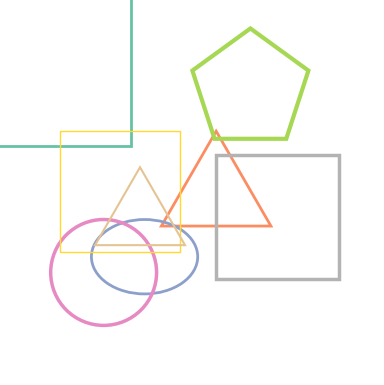[{"shape": "square", "thickness": 2, "radius": 0.98, "center": [0.145, 0.816]}, {"shape": "triangle", "thickness": 2, "radius": 0.82, "center": [0.561, 0.495]}, {"shape": "oval", "thickness": 2, "radius": 0.69, "center": [0.375, 0.333]}, {"shape": "circle", "thickness": 2.5, "radius": 0.69, "center": [0.269, 0.292]}, {"shape": "pentagon", "thickness": 3, "radius": 0.79, "center": [0.65, 0.768]}, {"shape": "square", "thickness": 1, "radius": 0.78, "center": [0.311, 0.502]}, {"shape": "triangle", "thickness": 1.5, "radius": 0.67, "center": [0.364, 0.431]}, {"shape": "square", "thickness": 2.5, "radius": 0.8, "center": [0.72, 0.436]}]